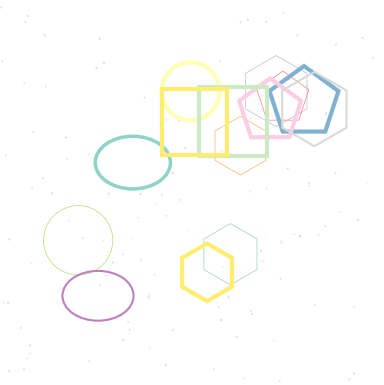[{"shape": "hexagon", "thickness": 0.5, "radius": 0.4, "center": [0.599, 0.34]}, {"shape": "oval", "thickness": 2.5, "radius": 0.49, "center": [0.345, 0.578]}, {"shape": "circle", "thickness": 3, "radius": 0.38, "center": [0.495, 0.763]}, {"shape": "hexagon", "thickness": 0.5, "radius": 0.46, "center": [0.717, 0.763]}, {"shape": "pentagon", "thickness": 0.5, "radius": 0.35, "center": [0.735, 0.745]}, {"shape": "pentagon", "thickness": 3, "radius": 0.47, "center": [0.79, 0.734]}, {"shape": "hexagon", "thickness": 0.5, "radius": 0.38, "center": [0.624, 0.622]}, {"shape": "circle", "thickness": 0.5, "radius": 0.45, "center": [0.203, 0.376]}, {"shape": "pentagon", "thickness": 3, "radius": 0.42, "center": [0.702, 0.712]}, {"shape": "hexagon", "thickness": 1.5, "radius": 0.48, "center": [0.817, 0.717]}, {"shape": "oval", "thickness": 1.5, "radius": 0.46, "center": [0.255, 0.232]}, {"shape": "square", "thickness": 3, "radius": 0.44, "center": [0.606, 0.685]}, {"shape": "hexagon", "thickness": 3, "radius": 0.37, "center": [0.538, 0.293]}, {"shape": "square", "thickness": 3, "radius": 0.42, "center": [0.506, 0.683]}]